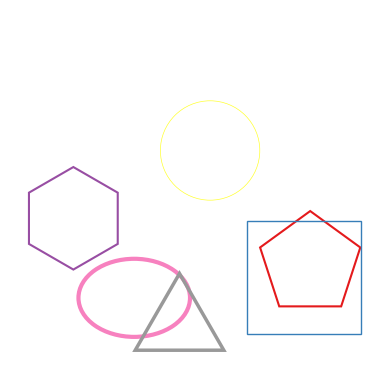[{"shape": "pentagon", "thickness": 1.5, "radius": 0.68, "center": [0.806, 0.315]}, {"shape": "square", "thickness": 1, "radius": 0.74, "center": [0.789, 0.279]}, {"shape": "hexagon", "thickness": 1.5, "radius": 0.67, "center": [0.191, 0.433]}, {"shape": "circle", "thickness": 0.5, "radius": 0.65, "center": [0.546, 0.609]}, {"shape": "oval", "thickness": 3, "radius": 0.72, "center": [0.349, 0.226]}, {"shape": "triangle", "thickness": 2.5, "radius": 0.66, "center": [0.466, 0.157]}]